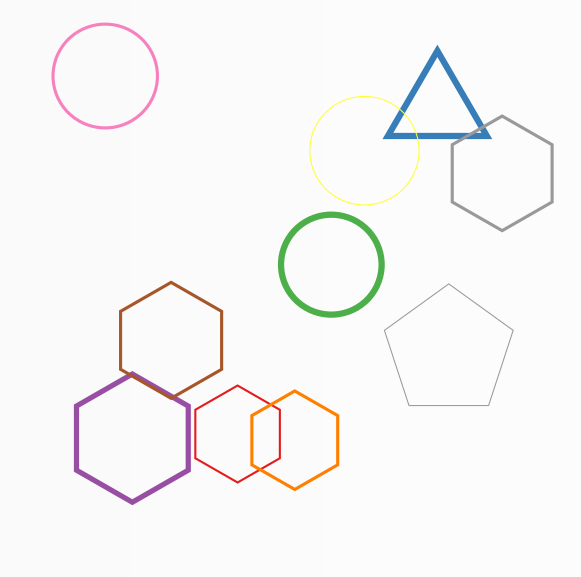[{"shape": "hexagon", "thickness": 1, "radius": 0.42, "center": [0.409, 0.248]}, {"shape": "triangle", "thickness": 3, "radius": 0.49, "center": [0.752, 0.813]}, {"shape": "circle", "thickness": 3, "radius": 0.43, "center": [0.57, 0.541]}, {"shape": "hexagon", "thickness": 2.5, "radius": 0.56, "center": [0.228, 0.24]}, {"shape": "hexagon", "thickness": 1.5, "radius": 0.43, "center": [0.507, 0.237]}, {"shape": "circle", "thickness": 0.5, "radius": 0.47, "center": [0.627, 0.738]}, {"shape": "hexagon", "thickness": 1.5, "radius": 0.5, "center": [0.294, 0.41]}, {"shape": "circle", "thickness": 1.5, "radius": 0.45, "center": [0.181, 0.867]}, {"shape": "hexagon", "thickness": 1.5, "radius": 0.5, "center": [0.864, 0.699]}, {"shape": "pentagon", "thickness": 0.5, "radius": 0.58, "center": [0.772, 0.391]}]